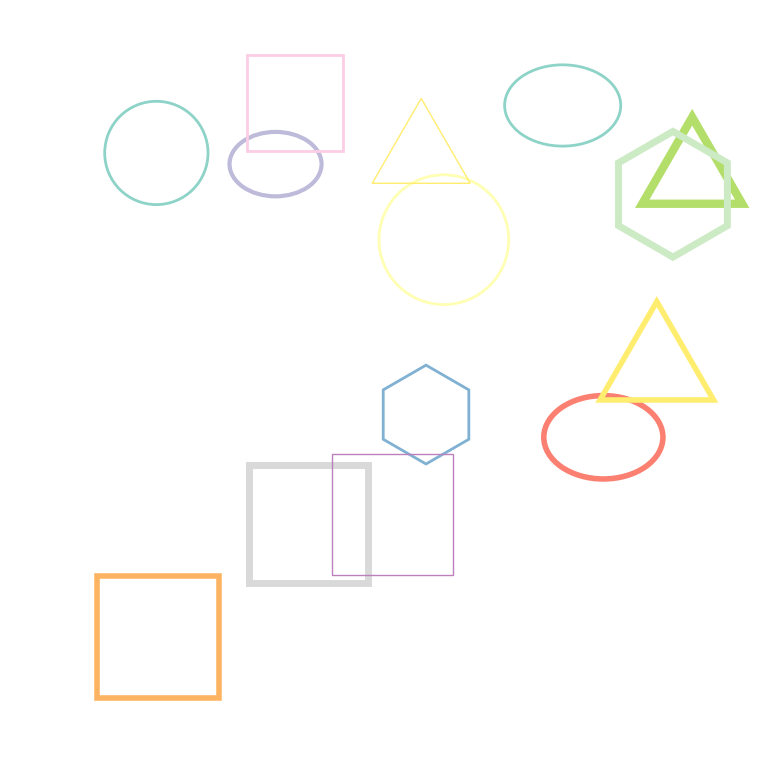[{"shape": "circle", "thickness": 1, "radius": 0.34, "center": [0.203, 0.801]}, {"shape": "oval", "thickness": 1, "radius": 0.38, "center": [0.731, 0.863]}, {"shape": "circle", "thickness": 1, "radius": 0.42, "center": [0.576, 0.689]}, {"shape": "oval", "thickness": 1.5, "radius": 0.3, "center": [0.358, 0.787]}, {"shape": "oval", "thickness": 2, "radius": 0.39, "center": [0.784, 0.432]}, {"shape": "hexagon", "thickness": 1, "radius": 0.32, "center": [0.553, 0.462]}, {"shape": "square", "thickness": 2, "radius": 0.4, "center": [0.205, 0.173]}, {"shape": "triangle", "thickness": 3, "radius": 0.37, "center": [0.899, 0.773]}, {"shape": "square", "thickness": 1, "radius": 0.31, "center": [0.383, 0.866]}, {"shape": "square", "thickness": 2.5, "radius": 0.39, "center": [0.401, 0.32]}, {"shape": "square", "thickness": 0.5, "radius": 0.39, "center": [0.51, 0.332]}, {"shape": "hexagon", "thickness": 2.5, "radius": 0.41, "center": [0.874, 0.748]}, {"shape": "triangle", "thickness": 2, "radius": 0.43, "center": [0.853, 0.523]}, {"shape": "triangle", "thickness": 0.5, "radius": 0.37, "center": [0.547, 0.799]}]